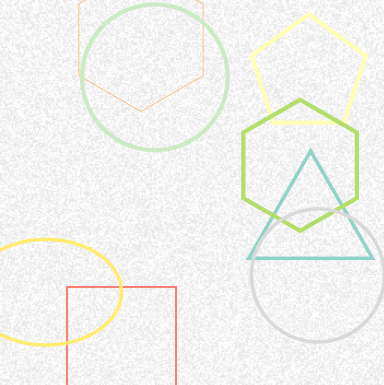[{"shape": "triangle", "thickness": 2.5, "radius": 0.93, "center": [0.807, 0.422]}, {"shape": "pentagon", "thickness": 3, "radius": 0.78, "center": [0.802, 0.807]}, {"shape": "square", "thickness": 1.5, "radius": 0.7, "center": [0.316, 0.115]}, {"shape": "hexagon", "thickness": 0.5, "radius": 0.93, "center": [0.366, 0.897]}, {"shape": "hexagon", "thickness": 3, "radius": 0.85, "center": [0.779, 0.571]}, {"shape": "circle", "thickness": 2.5, "radius": 0.86, "center": [0.826, 0.285]}, {"shape": "circle", "thickness": 3, "radius": 0.95, "center": [0.402, 0.799]}, {"shape": "oval", "thickness": 2.5, "radius": 0.98, "center": [0.119, 0.241]}]